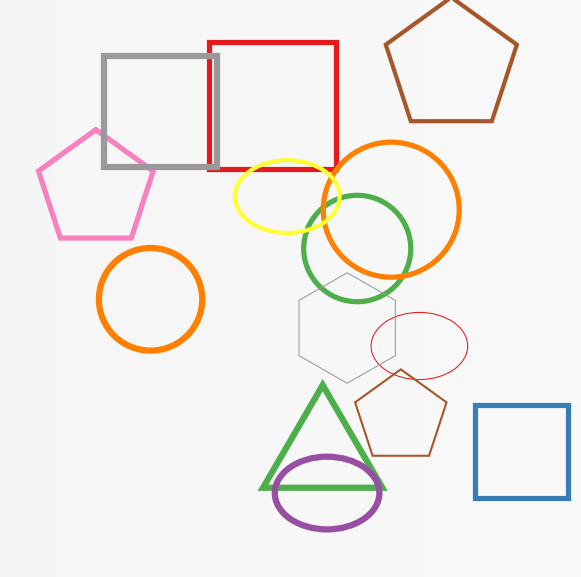[{"shape": "square", "thickness": 2.5, "radius": 0.55, "center": [0.469, 0.816]}, {"shape": "oval", "thickness": 0.5, "radius": 0.42, "center": [0.721, 0.4]}, {"shape": "square", "thickness": 2.5, "radius": 0.4, "center": [0.897, 0.217]}, {"shape": "circle", "thickness": 2.5, "radius": 0.46, "center": [0.615, 0.569]}, {"shape": "triangle", "thickness": 3, "radius": 0.59, "center": [0.555, 0.214]}, {"shape": "oval", "thickness": 3, "radius": 0.45, "center": [0.563, 0.145]}, {"shape": "circle", "thickness": 2.5, "radius": 0.58, "center": [0.673, 0.636]}, {"shape": "circle", "thickness": 3, "radius": 0.44, "center": [0.259, 0.481]}, {"shape": "oval", "thickness": 2, "radius": 0.45, "center": [0.494, 0.659]}, {"shape": "pentagon", "thickness": 2, "radius": 0.59, "center": [0.776, 0.885]}, {"shape": "pentagon", "thickness": 1, "radius": 0.41, "center": [0.69, 0.277]}, {"shape": "pentagon", "thickness": 2.5, "radius": 0.52, "center": [0.165, 0.671]}, {"shape": "square", "thickness": 3, "radius": 0.48, "center": [0.276, 0.806]}, {"shape": "hexagon", "thickness": 0.5, "radius": 0.48, "center": [0.597, 0.431]}]